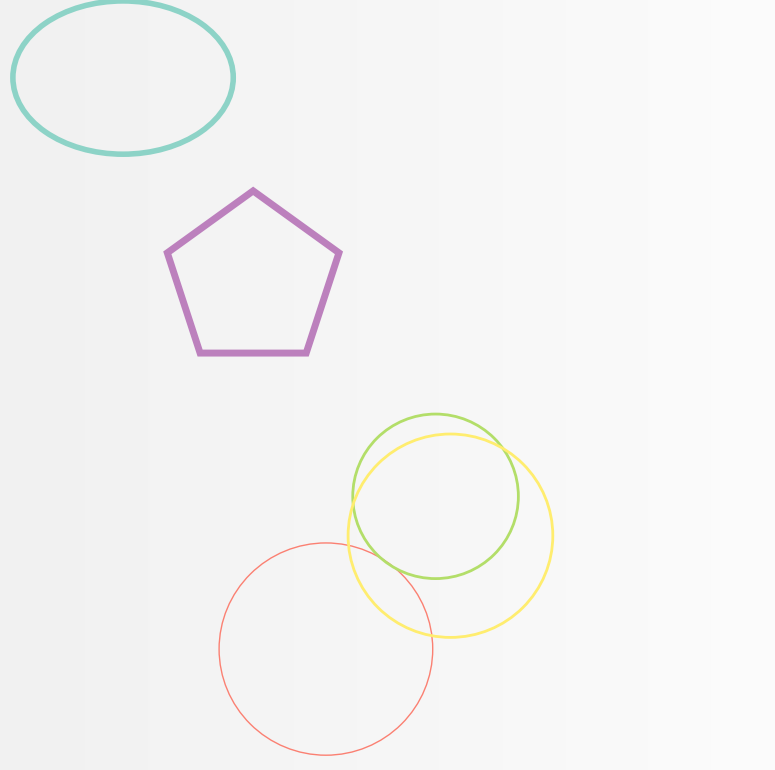[{"shape": "oval", "thickness": 2, "radius": 0.71, "center": [0.159, 0.899]}, {"shape": "circle", "thickness": 0.5, "radius": 0.69, "center": [0.421, 0.157]}, {"shape": "circle", "thickness": 1, "radius": 0.53, "center": [0.562, 0.355]}, {"shape": "pentagon", "thickness": 2.5, "radius": 0.58, "center": [0.327, 0.636]}, {"shape": "circle", "thickness": 1, "radius": 0.66, "center": [0.581, 0.304]}]